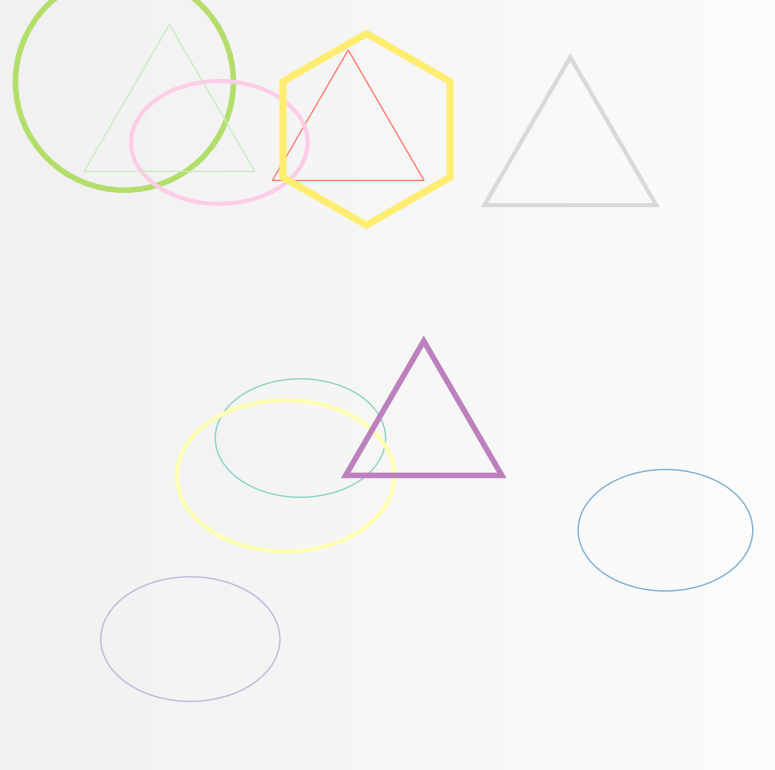[{"shape": "oval", "thickness": 0.5, "radius": 0.55, "center": [0.388, 0.431]}, {"shape": "oval", "thickness": 1.5, "radius": 0.7, "center": [0.369, 0.382]}, {"shape": "oval", "thickness": 0.5, "radius": 0.58, "center": [0.246, 0.17]}, {"shape": "triangle", "thickness": 0.5, "radius": 0.56, "center": [0.449, 0.822]}, {"shape": "oval", "thickness": 0.5, "radius": 0.56, "center": [0.859, 0.311]}, {"shape": "circle", "thickness": 2, "radius": 0.7, "center": [0.161, 0.894]}, {"shape": "oval", "thickness": 1.5, "radius": 0.57, "center": [0.283, 0.815]}, {"shape": "triangle", "thickness": 1.5, "radius": 0.64, "center": [0.736, 0.798]}, {"shape": "triangle", "thickness": 2, "radius": 0.58, "center": [0.547, 0.441]}, {"shape": "triangle", "thickness": 0.5, "radius": 0.64, "center": [0.219, 0.841]}, {"shape": "hexagon", "thickness": 2.5, "radius": 0.62, "center": [0.473, 0.832]}]